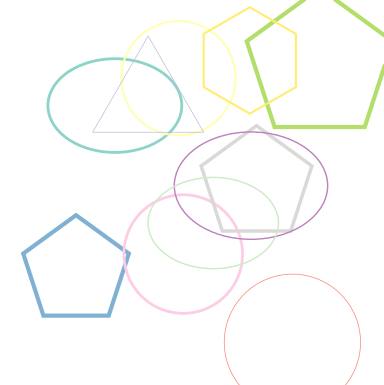[{"shape": "oval", "thickness": 2, "radius": 0.87, "center": [0.298, 0.726]}, {"shape": "circle", "thickness": 1.5, "radius": 0.74, "center": [0.464, 0.797]}, {"shape": "triangle", "thickness": 0.5, "radius": 0.83, "center": [0.385, 0.74]}, {"shape": "circle", "thickness": 0.5, "radius": 0.89, "center": [0.76, 0.111]}, {"shape": "pentagon", "thickness": 3, "radius": 0.72, "center": [0.198, 0.297]}, {"shape": "pentagon", "thickness": 3, "radius": 1.0, "center": [0.83, 0.831]}, {"shape": "circle", "thickness": 2, "radius": 0.77, "center": [0.476, 0.34]}, {"shape": "pentagon", "thickness": 2.5, "radius": 0.76, "center": [0.666, 0.522]}, {"shape": "oval", "thickness": 1, "radius": 1.0, "center": [0.652, 0.518]}, {"shape": "oval", "thickness": 1, "radius": 0.85, "center": [0.554, 0.421]}, {"shape": "hexagon", "thickness": 1.5, "radius": 0.69, "center": [0.649, 0.843]}]